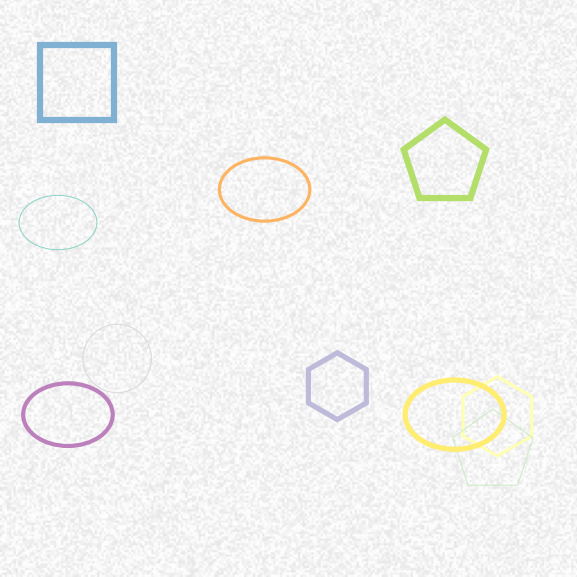[{"shape": "oval", "thickness": 0.5, "radius": 0.34, "center": [0.1, 0.614]}, {"shape": "hexagon", "thickness": 1.5, "radius": 0.34, "center": [0.861, 0.278]}, {"shape": "hexagon", "thickness": 2.5, "radius": 0.29, "center": [0.584, 0.33]}, {"shape": "square", "thickness": 3, "radius": 0.32, "center": [0.133, 0.856]}, {"shape": "oval", "thickness": 1.5, "radius": 0.39, "center": [0.458, 0.671]}, {"shape": "pentagon", "thickness": 3, "radius": 0.38, "center": [0.77, 0.717]}, {"shape": "circle", "thickness": 0.5, "radius": 0.3, "center": [0.203, 0.378]}, {"shape": "oval", "thickness": 2, "radius": 0.39, "center": [0.118, 0.281]}, {"shape": "pentagon", "thickness": 0.5, "radius": 0.37, "center": [0.853, 0.218]}, {"shape": "oval", "thickness": 2.5, "radius": 0.43, "center": [0.787, 0.281]}]